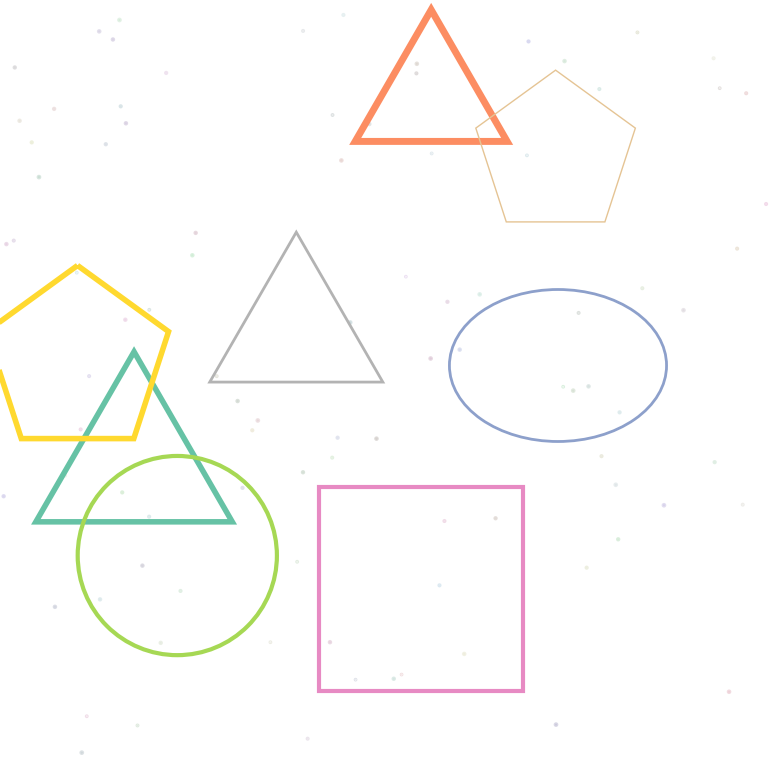[{"shape": "triangle", "thickness": 2, "radius": 0.74, "center": [0.174, 0.396]}, {"shape": "triangle", "thickness": 2.5, "radius": 0.57, "center": [0.56, 0.873]}, {"shape": "oval", "thickness": 1, "radius": 0.7, "center": [0.725, 0.525]}, {"shape": "square", "thickness": 1.5, "radius": 0.66, "center": [0.547, 0.235]}, {"shape": "circle", "thickness": 1.5, "radius": 0.65, "center": [0.23, 0.278]}, {"shape": "pentagon", "thickness": 2, "radius": 0.62, "center": [0.101, 0.531]}, {"shape": "pentagon", "thickness": 0.5, "radius": 0.54, "center": [0.722, 0.8]}, {"shape": "triangle", "thickness": 1, "radius": 0.65, "center": [0.385, 0.569]}]